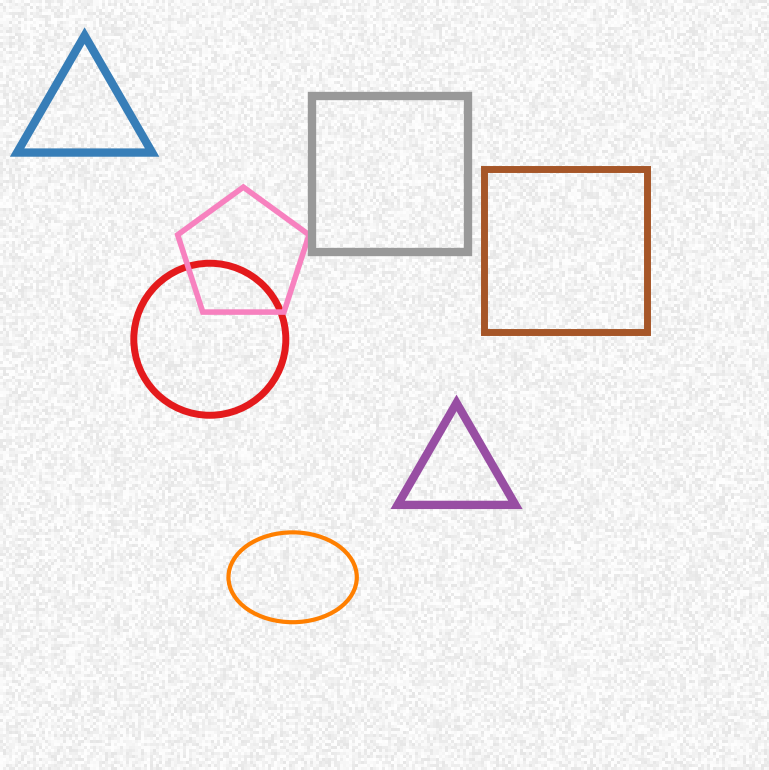[{"shape": "circle", "thickness": 2.5, "radius": 0.49, "center": [0.272, 0.559]}, {"shape": "triangle", "thickness": 3, "radius": 0.51, "center": [0.11, 0.852]}, {"shape": "triangle", "thickness": 3, "radius": 0.44, "center": [0.593, 0.388]}, {"shape": "oval", "thickness": 1.5, "radius": 0.42, "center": [0.38, 0.25]}, {"shape": "square", "thickness": 2.5, "radius": 0.53, "center": [0.734, 0.675]}, {"shape": "pentagon", "thickness": 2, "radius": 0.45, "center": [0.316, 0.667]}, {"shape": "square", "thickness": 3, "radius": 0.5, "center": [0.506, 0.774]}]